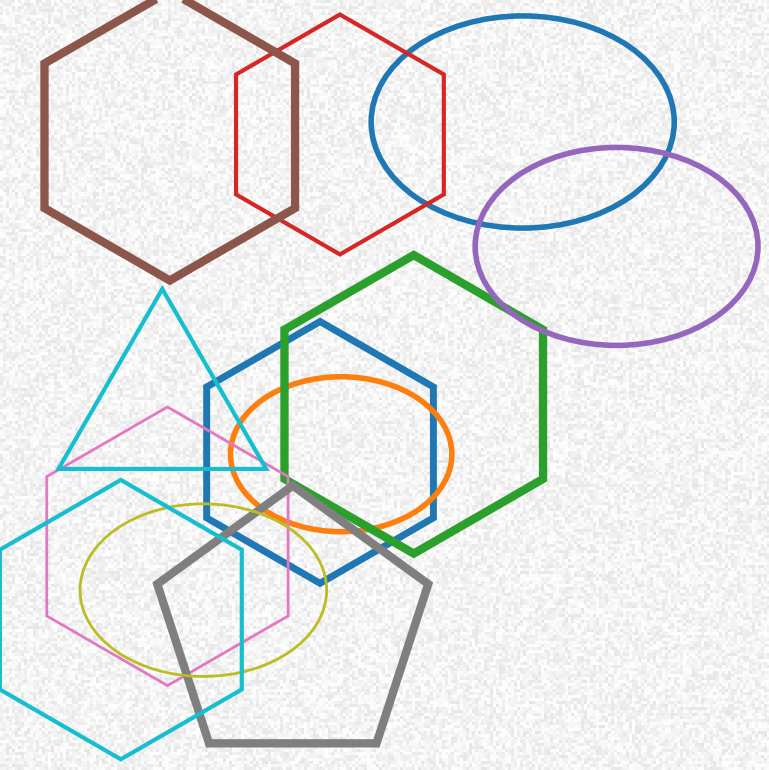[{"shape": "hexagon", "thickness": 2.5, "radius": 0.85, "center": [0.416, 0.412]}, {"shape": "oval", "thickness": 2, "radius": 0.98, "center": [0.679, 0.842]}, {"shape": "oval", "thickness": 2, "radius": 0.72, "center": [0.443, 0.41]}, {"shape": "hexagon", "thickness": 3, "radius": 0.97, "center": [0.537, 0.475]}, {"shape": "hexagon", "thickness": 1.5, "radius": 0.78, "center": [0.441, 0.825]}, {"shape": "oval", "thickness": 2, "radius": 0.92, "center": [0.801, 0.68]}, {"shape": "hexagon", "thickness": 3, "radius": 0.94, "center": [0.22, 0.824]}, {"shape": "hexagon", "thickness": 1, "radius": 0.9, "center": [0.217, 0.291]}, {"shape": "pentagon", "thickness": 3, "radius": 0.93, "center": [0.38, 0.184]}, {"shape": "oval", "thickness": 1, "radius": 0.8, "center": [0.264, 0.234]}, {"shape": "hexagon", "thickness": 1.5, "radius": 0.91, "center": [0.157, 0.195]}, {"shape": "triangle", "thickness": 1.5, "radius": 0.78, "center": [0.211, 0.469]}]